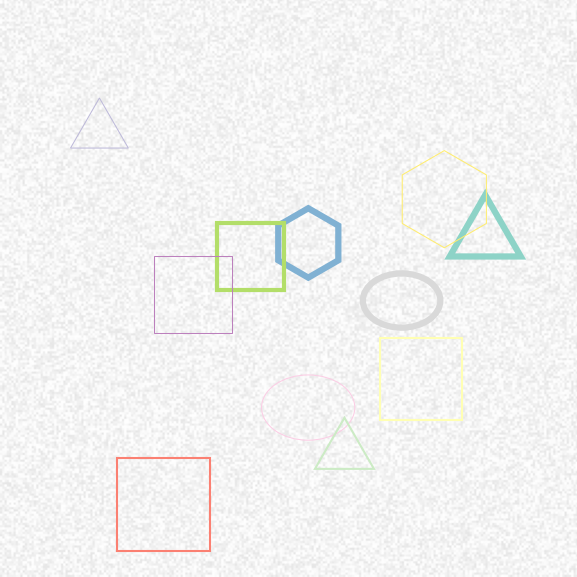[{"shape": "triangle", "thickness": 3, "radius": 0.36, "center": [0.84, 0.591]}, {"shape": "square", "thickness": 1, "radius": 0.35, "center": [0.728, 0.342]}, {"shape": "triangle", "thickness": 0.5, "radius": 0.29, "center": [0.172, 0.772]}, {"shape": "square", "thickness": 1, "radius": 0.4, "center": [0.284, 0.125]}, {"shape": "hexagon", "thickness": 3, "radius": 0.3, "center": [0.534, 0.578]}, {"shape": "square", "thickness": 2, "radius": 0.29, "center": [0.434, 0.555]}, {"shape": "oval", "thickness": 0.5, "radius": 0.4, "center": [0.534, 0.293]}, {"shape": "oval", "thickness": 3, "radius": 0.34, "center": [0.695, 0.479]}, {"shape": "square", "thickness": 0.5, "radius": 0.33, "center": [0.334, 0.489]}, {"shape": "triangle", "thickness": 1, "radius": 0.29, "center": [0.596, 0.217]}, {"shape": "hexagon", "thickness": 0.5, "radius": 0.42, "center": [0.769, 0.654]}]